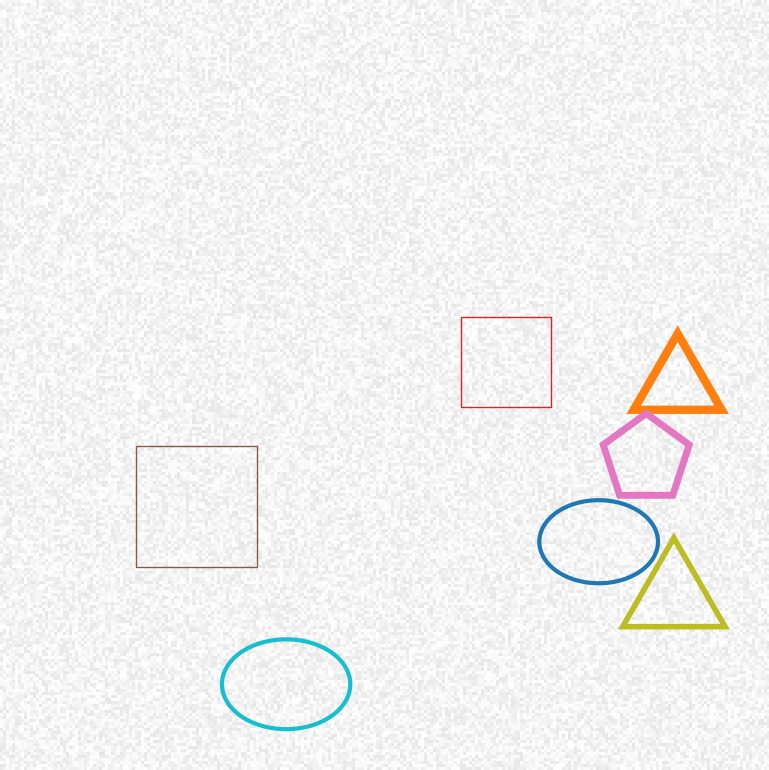[{"shape": "oval", "thickness": 1.5, "radius": 0.39, "center": [0.777, 0.296]}, {"shape": "triangle", "thickness": 3, "radius": 0.33, "center": [0.88, 0.501]}, {"shape": "square", "thickness": 0.5, "radius": 0.29, "center": [0.658, 0.53]}, {"shape": "square", "thickness": 0.5, "radius": 0.39, "center": [0.255, 0.343]}, {"shape": "pentagon", "thickness": 2.5, "radius": 0.29, "center": [0.839, 0.404]}, {"shape": "triangle", "thickness": 2, "radius": 0.38, "center": [0.875, 0.225]}, {"shape": "oval", "thickness": 1.5, "radius": 0.42, "center": [0.372, 0.111]}]